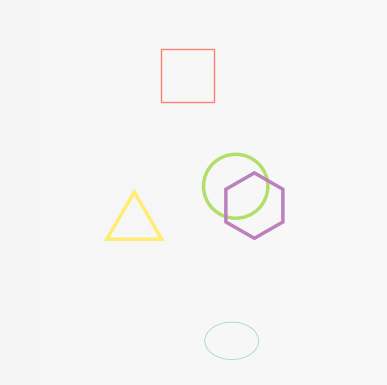[{"shape": "oval", "thickness": 0.5, "radius": 0.35, "center": [0.598, 0.115]}, {"shape": "square", "thickness": 1, "radius": 0.35, "center": [0.483, 0.803]}, {"shape": "circle", "thickness": 2.5, "radius": 0.42, "center": [0.608, 0.516]}, {"shape": "hexagon", "thickness": 2.5, "radius": 0.42, "center": [0.656, 0.466]}, {"shape": "triangle", "thickness": 2.5, "radius": 0.41, "center": [0.347, 0.419]}]